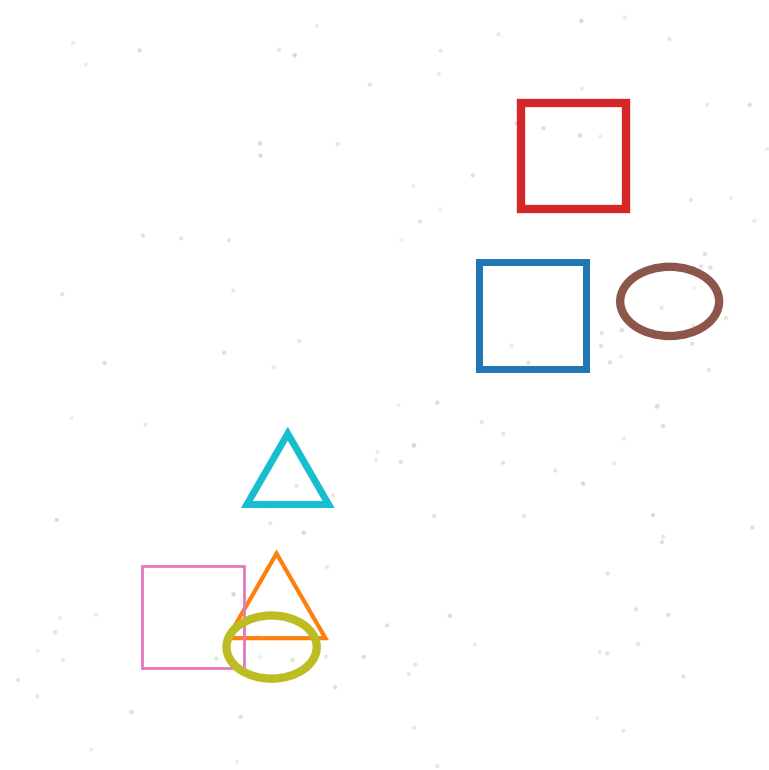[{"shape": "square", "thickness": 2.5, "radius": 0.35, "center": [0.691, 0.591]}, {"shape": "triangle", "thickness": 1.5, "radius": 0.37, "center": [0.359, 0.208]}, {"shape": "square", "thickness": 3, "radius": 0.34, "center": [0.745, 0.797]}, {"shape": "oval", "thickness": 3, "radius": 0.32, "center": [0.87, 0.609]}, {"shape": "square", "thickness": 1, "radius": 0.33, "center": [0.251, 0.199]}, {"shape": "oval", "thickness": 3, "radius": 0.29, "center": [0.353, 0.16]}, {"shape": "triangle", "thickness": 2.5, "radius": 0.31, "center": [0.374, 0.375]}]